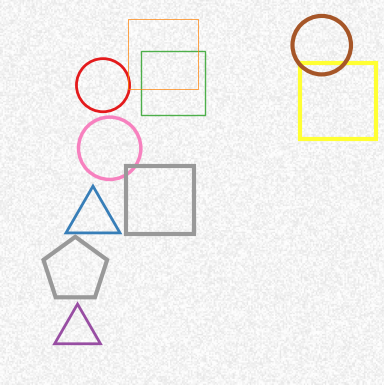[{"shape": "circle", "thickness": 2, "radius": 0.34, "center": [0.268, 0.779]}, {"shape": "triangle", "thickness": 2, "radius": 0.4, "center": [0.242, 0.436]}, {"shape": "square", "thickness": 1, "radius": 0.41, "center": [0.45, 0.784]}, {"shape": "triangle", "thickness": 2, "radius": 0.34, "center": [0.201, 0.141]}, {"shape": "square", "thickness": 0.5, "radius": 0.45, "center": [0.423, 0.859]}, {"shape": "square", "thickness": 3, "radius": 0.49, "center": [0.878, 0.737]}, {"shape": "circle", "thickness": 3, "radius": 0.38, "center": [0.836, 0.883]}, {"shape": "circle", "thickness": 2.5, "radius": 0.4, "center": [0.285, 0.615]}, {"shape": "square", "thickness": 3, "radius": 0.44, "center": [0.416, 0.481]}, {"shape": "pentagon", "thickness": 3, "radius": 0.43, "center": [0.196, 0.298]}]